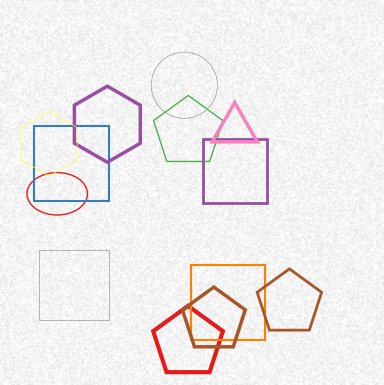[{"shape": "oval", "thickness": 1, "radius": 0.39, "center": [0.149, 0.497]}, {"shape": "pentagon", "thickness": 3, "radius": 0.48, "center": [0.488, 0.11]}, {"shape": "square", "thickness": 1.5, "radius": 0.49, "center": [0.185, 0.575]}, {"shape": "pentagon", "thickness": 1, "radius": 0.47, "center": [0.489, 0.657]}, {"shape": "square", "thickness": 2, "radius": 0.41, "center": [0.61, 0.556]}, {"shape": "hexagon", "thickness": 2.5, "radius": 0.49, "center": [0.279, 0.677]}, {"shape": "square", "thickness": 1.5, "radius": 0.49, "center": [0.593, 0.214]}, {"shape": "hexagon", "thickness": 0.5, "radius": 0.42, "center": [0.128, 0.626]}, {"shape": "pentagon", "thickness": 2.5, "radius": 0.43, "center": [0.555, 0.169]}, {"shape": "pentagon", "thickness": 2, "radius": 0.44, "center": [0.752, 0.214]}, {"shape": "triangle", "thickness": 2.5, "radius": 0.34, "center": [0.61, 0.665]}, {"shape": "circle", "thickness": 0.5, "radius": 0.43, "center": [0.479, 0.779]}, {"shape": "square", "thickness": 0.5, "radius": 0.45, "center": [0.193, 0.26]}]